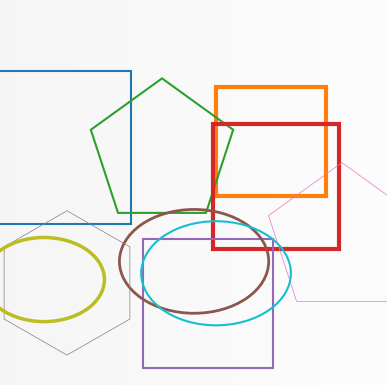[{"shape": "square", "thickness": 1.5, "radius": 0.99, "center": [0.139, 0.616]}, {"shape": "square", "thickness": 3, "radius": 0.71, "center": [0.699, 0.632]}, {"shape": "pentagon", "thickness": 1.5, "radius": 0.97, "center": [0.418, 0.603]}, {"shape": "square", "thickness": 3, "radius": 0.81, "center": [0.711, 0.516]}, {"shape": "square", "thickness": 1.5, "radius": 0.84, "center": [0.536, 0.211]}, {"shape": "oval", "thickness": 2, "radius": 0.96, "center": [0.501, 0.321]}, {"shape": "pentagon", "thickness": 0.5, "radius": 1.0, "center": [0.882, 0.378]}, {"shape": "hexagon", "thickness": 0.5, "radius": 0.94, "center": [0.173, 0.265]}, {"shape": "oval", "thickness": 2.5, "radius": 0.78, "center": [0.113, 0.274]}, {"shape": "oval", "thickness": 1.5, "radius": 0.97, "center": [0.558, 0.29]}]